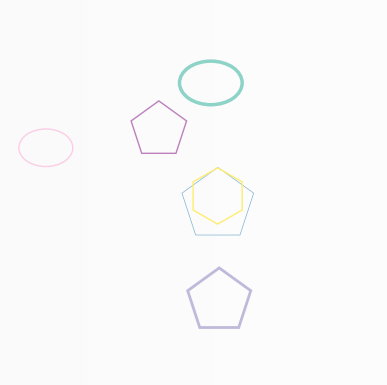[{"shape": "oval", "thickness": 2.5, "radius": 0.4, "center": [0.544, 0.785]}, {"shape": "pentagon", "thickness": 2, "radius": 0.43, "center": [0.566, 0.218]}, {"shape": "pentagon", "thickness": 0.5, "radius": 0.49, "center": [0.562, 0.468]}, {"shape": "oval", "thickness": 1, "radius": 0.35, "center": [0.118, 0.616]}, {"shape": "pentagon", "thickness": 1, "radius": 0.38, "center": [0.41, 0.663]}, {"shape": "hexagon", "thickness": 1, "radius": 0.37, "center": [0.562, 0.491]}]